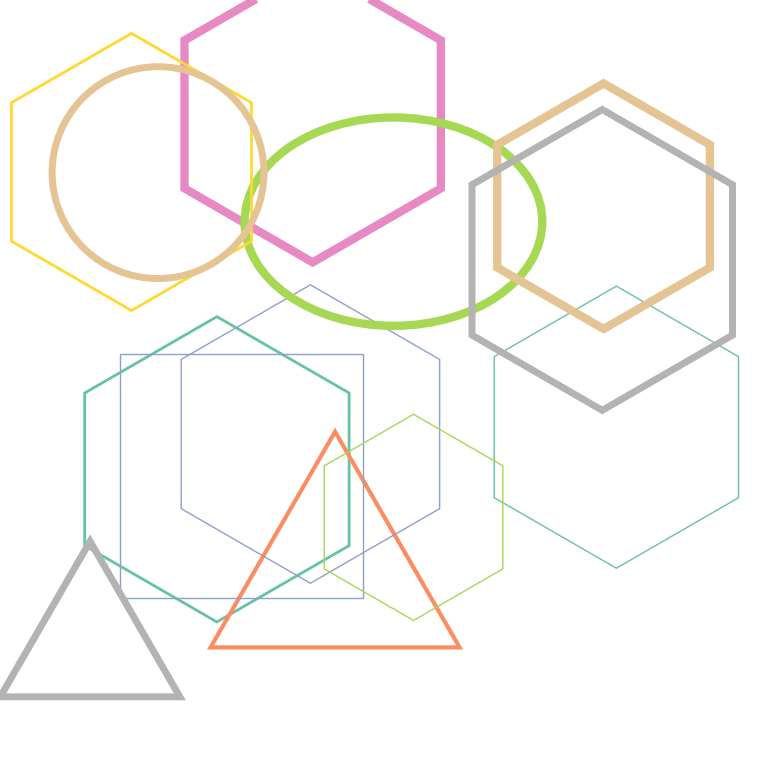[{"shape": "hexagon", "thickness": 1, "radius": 0.99, "center": [0.282, 0.391]}, {"shape": "hexagon", "thickness": 0.5, "radius": 0.92, "center": [0.801, 0.445]}, {"shape": "triangle", "thickness": 1.5, "radius": 0.93, "center": [0.435, 0.253]}, {"shape": "square", "thickness": 0.5, "radius": 0.79, "center": [0.314, 0.382]}, {"shape": "hexagon", "thickness": 0.5, "radius": 0.97, "center": [0.403, 0.436]}, {"shape": "hexagon", "thickness": 3, "radius": 0.96, "center": [0.406, 0.852]}, {"shape": "oval", "thickness": 3, "radius": 0.97, "center": [0.511, 0.712]}, {"shape": "hexagon", "thickness": 0.5, "radius": 0.67, "center": [0.537, 0.328]}, {"shape": "hexagon", "thickness": 1, "radius": 0.9, "center": [0.171, 0.777]}, {"shape": "circle", "thickness": 2.5, "radius": 0.69, "center": [0.205, 0.776]}, {"shape": "hexagon", "thickness": 3, "radius": 0.8, "center": [0.784, 0.732]}, {"shape": "triangle", "thickness": 2.5, "radius": 0.67, "center": [0.117, 0.162]}, {"shape": "hexagon", "thickness": 2.5, "radius": 0.98, "center": [0.782, 0.662]}]